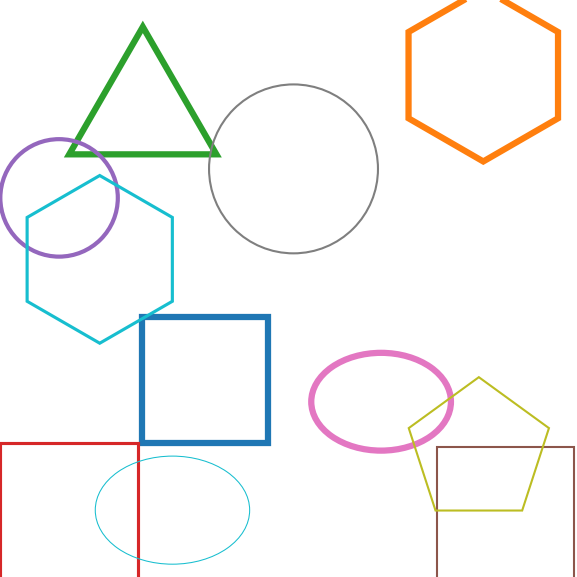[{"shape": "square", "thickness": 3, "radius": 0.55, "center": [0.355, 0.341]}, {"shape": "hexagon", "thickness": 3, "radius": 0.75, "center": [0.837, 0.869]}, {"shape": "triangle", "thickness": 3, "radius": 0.74, "center": [0.247, 0.805]}, {"shape": "square", "thickness": 1.5, "radius": 0.6, "center": [0.12, 0.112]}, {"shape": "circle", "thickness": 2, "radius": 0.51, "center": [0.102, 0.656]}, {"shape": "square", "thickness": 1, "radius": 0.6, "center": [0.875, 0.106]}, {"shape": "oval", "thickness": 3, "radius": 0.6, "center": [0.66, 0.304]}, {"shape": "circle", "thickness": 1, "radius": 0.73, "center": [0.508, 0.707]}, {"shape": "pentagon", "thickness": 1, "radius": 0.64, "center": [0.829, 0.218]}, {"shape": "oval", "thickness": 0.5, "radius": 0.67, "center": [0.299, 0.116]}, {"shape": "hexagon", "thickness": 1.5, "radius": 0.73, "center": [0.173, 0.55]}]